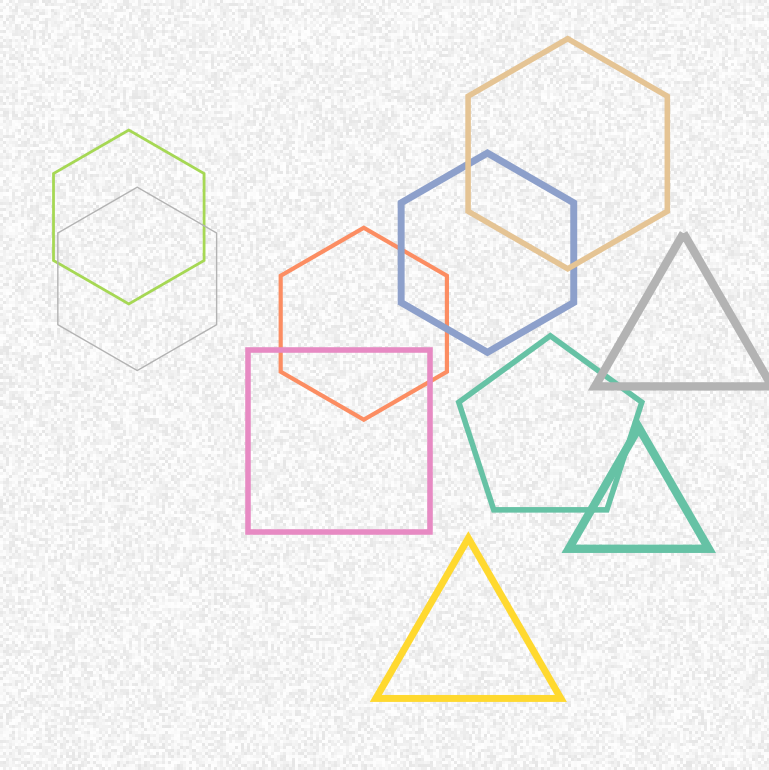[{"shape": "triangle", "thickness": 3, "radius": 0.53, "center": [0.83, 0.34]}, {"shape": "pentagon", "thickness": 2, "radius": 0.62, "center": [0.715, 0.439]}, {"shape": "hexagon", "thickness": 1.5, "radius": 0.62, "center": [0.472, 0.58]}, {"shape": "hexagon", "thickness": 2.5, "radius": 0.65, "center": [0.633, 0.672]}, {"shape": "square", "thickness": 2, "radius": 0.59, "center": [0.44, 0.427]}, {"shape": "hexagon", "thickness": 1, "radius": 0.56, "center": [0.167, 0.718]}, {"shape": "triangle", "thickness": 2.5, "radius": 0.69, "center": [0.608, 0.162]}, {"shape": "hexagon", "thickness": 2, "radius": 0.75, "center": [0.737, 0.8]}, {"shape": "hexagon", "thickness": 0.5, "radius": 0.6, "center": [0.178, 0.638]}, {"shape": "triangle", "thickness": 3, "radius": 0.66, "center": [0.888, 0.564]}]